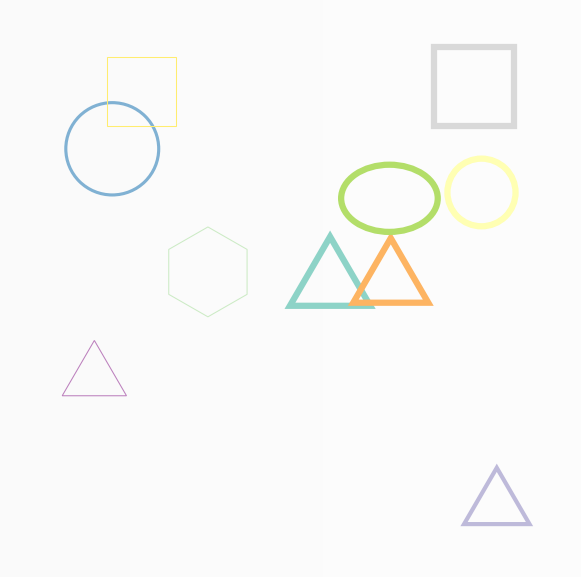[{"shape": "triangle", "thickness": 3, "radius": 0.4, "center": [0.568, 0.51]}, {"shape": "circle", "thickness": 3, "radius": 0.29, "center": [0.828, 0.666]}, {"shape": "triangle", "thickness": 2, "radius": 0.33, "center": [0.855, 0.124]}, {"shape": "circle", "thickness": 1.5, "radius": 0.4, "center": [0.193, 0.741]}, {"shape": "triangle", "thickness": 3, "radius": 0.37, "center": [0.672, 0.512]}, {"shape": "oval", "thickness": 3, "radius": 0.42, "center": [0.67, 0.656]}, {"shape": "square", "thickness": 3, "radius": 0.34, "center": [0.816, 0.849]}, {"shape": "triangle", "thickness": 0.5, "radius": 0.32, "center": [0.162, 0.346]}, {"shape": "hexagon", "thickness": 0.5, "radius": 0.39, "center": [0.358, 0.528]}, {"shape": "square", "thickness": 0.5, "radius": 0.3, "center": [0.244, 0.841]}]